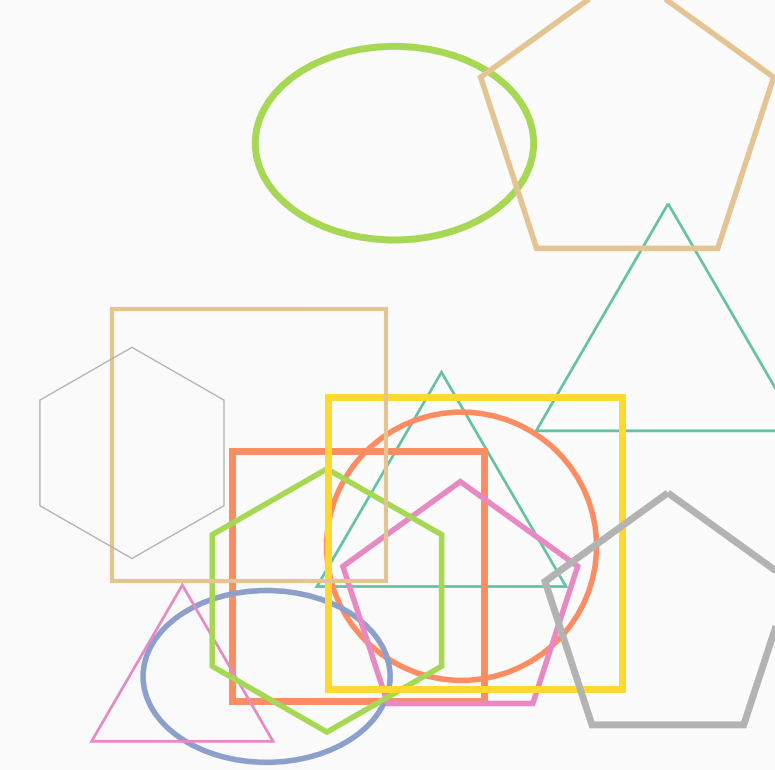[{"shape": "triangle", "thickness": 1, "radius": 0.93, "center": [0.57, 0.331]}, {"shape": "triangle", "thickness": 1, "radius": 0.98, "center": [0.862, 0.539]}, {"shape": "circle", "thickness": 2, "radius": 0.87, "center": [0.596, 0.291]}, {"shape": "square", "thickness": 2.5, "radius": 0.81, "center": [0.462, 0.252]}, {"shape": "oval", "thickness": 2, "radius": 0.8, "center": [0.344, 0.122]}, {"shape": "triangle", "thickness": 1, "radius": 0.68, "center": [0.235, 0.105]}, {"shape": "pentagon", "thickness": 2, "radius": 0.8, "center": [0.594, 0.215]}, {"shape": "oval", "thickness": 2.5, "radius": 0.9, "center": [0.509, 0.814]}, {"shape": "hexagon", "thickness": 2, "radius": 0.85, "center": [0.422, 0.22]}, {"shape": "square", "thickness": 2.5, "radius": 0.95, "center": [0.613, 0.295]}, {"shape": "square", "thickness": 1.5, "radius": 0.88, "center": [0.322, 0.422]}, {"shape": "pentagon", "thickness": 2, "radius": 0.99, "center": [0.809, 0.838]}, {"shape": "pentagon", "thickness": 2.5, "radius": 0.83, "center": [0.862, 0.193]}, {"shape": "hexagon", "thickness": 0.5, "radius": 0.69, "center": [0.17, 0.412]}]